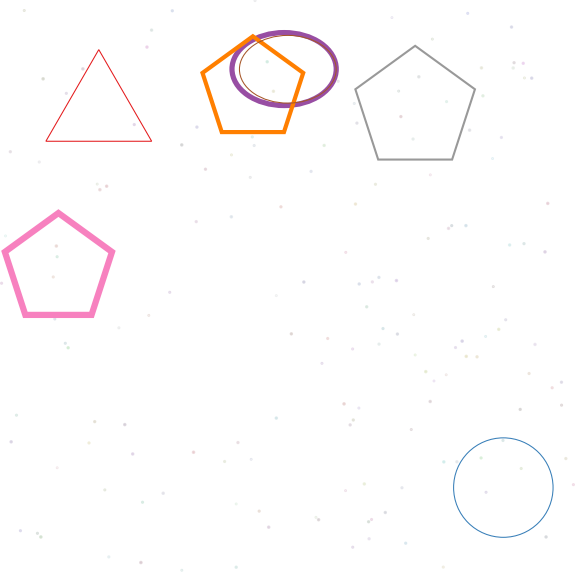[{"shape": "triangle", "thickness": 0.5, "radius": 0.53, "center": [0.171, 0.807]}, {"shape": "circle", "thickness": 0.5, "radius": 0.43, "center": [0.872, 0.155]}, {"shape": "oval", "thickness": 2.5, "radius": 0.45, "center": [0.492, 0.88]}, {"shape": "pentagon", "thickness": 2, "radius": 0.46, "center": [0.438, 0.845]}, {"shape": "oval", "thickness": 0.5, "radius": 0.42, "center": [0.498, 0.879]}, {"shape": "pentagon", "thickness": 3, "radius": 0.49, "center": [0.101, 0.533]}, {"shape": "pentagon", "thickness": 1, "radius": 0.54, "center": [0.719, 0.811]}]